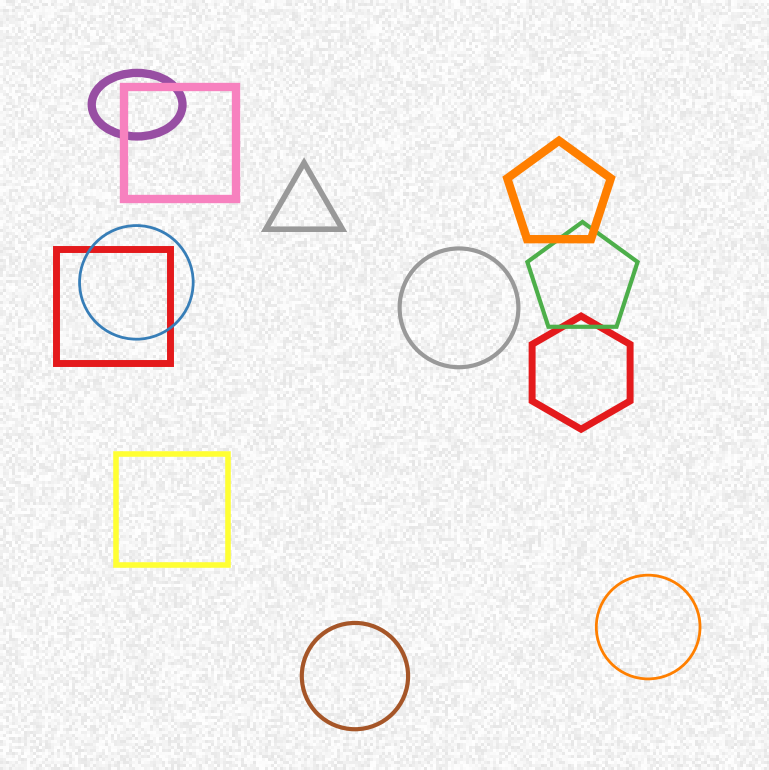[{"shape": "hexagon", "thickness": 2.5, "radius": 0.37, "center": [0.755, 0.516]}, {"shape": "square", "thickness": 2.5, "radius": 0.37, "center": [0.147, 0.603]}, {"shape": "circle", "thickness": 1, "radius": 0.37, "center": [0.177, 0.633]}, {"shape": "pentagon", "thickness": 1.5, "radius": 0.38, "center": [0.756, 0.637]}, {"shape": "oval", "thickness": 3, "radius": 0.29, "center": [0.178, 0.864]}, {"shape": "circle", "thickness": 1, "radius": 0.34, "center": [0.842, 0.186]}, {"shape": "pentagon", "thickness": 3, "radius": 0.35, "center": [0.726, 0.747]}, {"shape": "square", "thickness": 2, "radius": 0.36, "center": [0.223, 0.338]}, {"shape": "circle", "thickness": 1.5, "radius": 0.35, "center": [0.461, 0.122]}, {"shape": "square", "thickness": 3, "radius": 0.36, "center": [0.234, 0.814]}, {"shape": "triangle", "thickness": 2, "radius": 0.29, "center": [0.395, 0.731]}, {"shape": "circle", "thickness": 1.5, "radius": 0.39, "center": [0.596, 0.6]}]